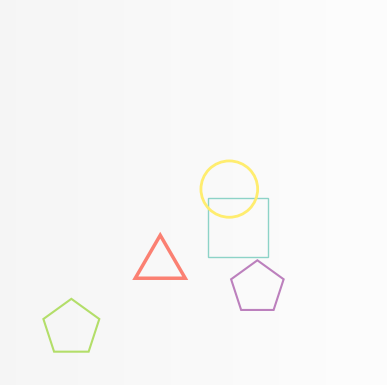[{"shape": "square", "thickness": 1, "radius": 0.39, "center": [0.613, 0.409]}, {"shape": "triangle", "thickness": 2.5, "radius": 0.37, "center": [0.414, 0.315]}, {"shape": "pentagon", "thickness": 1.5, "radius": 0.38, "center": [0.184, 0.148]}, {"shape": "pentagon", "thickness": 1.5, "radius": 0.36, "center": [0.664, 0.253]}, {"shape": "circle", "thickness": 2, "radius": 0.37, "center": [0.592, 0.509]}]